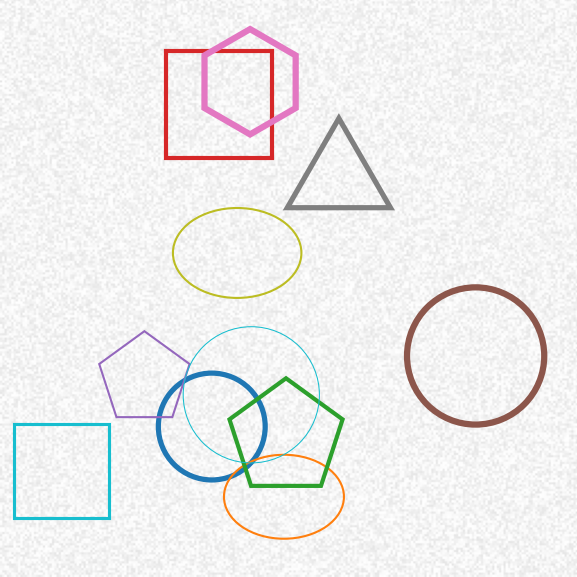[{"shape": "circle", "thickness": 2.5, "radius": 0.46, "center": [0.367, 0.261]}, {"shape": "oval", "thickness": 1, "radius": 0.52, "center": [0.492, 0.139]}, {"shape": "pentagon", "thickness": 2, "radius": 0.51, "center": [0.495, 0.241]}, {"shape": "square", "thickness": 2, "radius": 0.46, "center": [0.379, 0.818]}, {"shape": "pentagon", "thickness": 1, "radius": 0.41, "center": [0.25, 0.343]}, {"shape": "circle", "thickness": 3, "radius": 0.59, "center": [0.824, 0.383]}, {"shape": "hexagon", "thickness": 3, "radius": 0.46, "center": [0.433, 0.858]}, {"shape": "triangle", "thickness": 2.5, "radius": 0.52, "center": [0.587, 0.691]}, {"shape": "oval", "thickness": 1, "radius": 0.56, "center": [0.411, 0.561]}, {"shape": "circle", "thickness": 0.5, "radius": 0.59, "center": [0.435, 0.315]}, {"shape": "square", "thickness": 1.5, "radius": 0.41, "center": [0.107, 0.183]}]